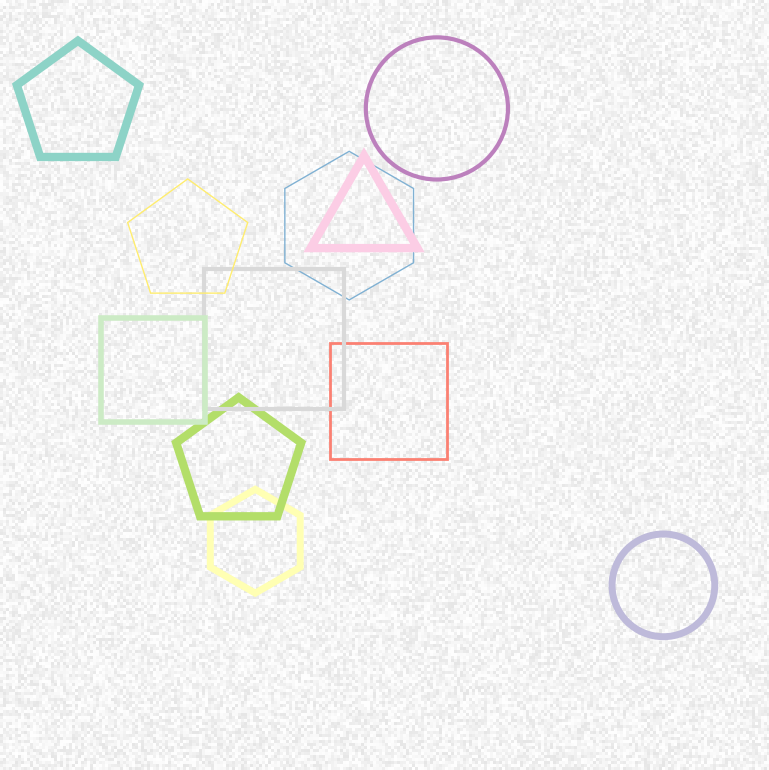[{"shape": "pentagon", "thickness": 3, "radius": 0.42, "center": [0.101, 0.864]}, {"shape": "hexagon", "thickness": 2.5, "radius": 0.34, "center": [0.331, 0.297]}, {"shape": "circle", "thickness": 2.5, "radius": 0.33, "center": [0.862, 0.24]}, {"shape": "square", "thickness": 1, "radius": 0.38, "center": [0.505, 0.48]}, {"shape": "hexagon", "thickness": 0.5, "radius": 0.48, "center": [0.453, 0.707]}, {"shape": "pentagon", "thickness": 3, "radius": 0.43, "center": [0.31, 0.399]}, {"shape": "triangle", "thickness": 3, "radius": 0.4, "center": [0.473, 0.718]}, {"shape": "square", "thickness": 1.5, "radius": 0.45, "center": [0.356, 0.56]}, {"shape": "circle", "thickness": 1.5, "radius": 0.46, "center": [0.567, 0.859]}, {"shape": "square", "thickness": 2, "radius": 0.34, "center": [0.198, 0.519]}, {"shape": "pentagon", "thickness": 0.5, "radius": 0.41, "center": [0.244, 0.686]}]